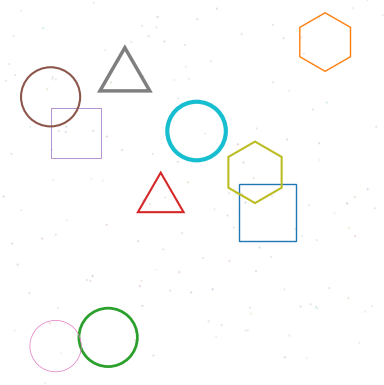[{"shape": "square", "thickness": 1, "radius": 0.37, "center": [0.695, 0.448]}, {"shape": "hexagon", "thickness": 1, "radius": 0.38, "center": [0.845, 0.891]}, {"shape": "circle", "thickness": 2, "radius": 0.38, "center": [0.281, 0.124]}, {"shape": "triangle", "thickness": 1.5, "radius": 0.34, "center": [0.417, 0.483]}, {"shape": "square", "thickness": 0.5, "radius": 0.33, "center": [0.197, 0.654]}, {"shape": "circle", "thickness": 1.5, "radius": 0.38, "center": [0.131, 0.748]}, {"shape": "circle", "thickness": 0.5, "radius": 0.33, "center": [0.144, 0.101]}, {"shape": "triangle", "thickness": 2.5, "radius": 0.37, "center": [0.324, 0.801]}, {"shape": "hexagon", "thickness": 1.5, "radius": 0.4, "center": [0.662, 0.552]}, {"shape": "circle", "thickness": 3, "radius": 0.38, "center": [0.511, 0.66]}]